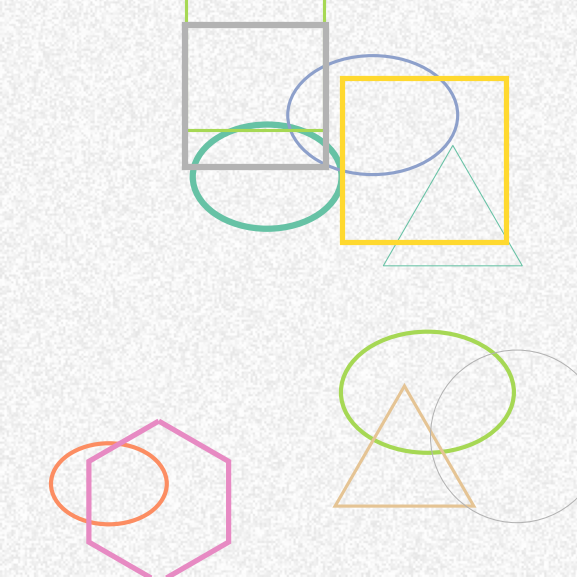[{"shape": "triangle", "thickness": 0.5, "radius": 0.7, "center": [0.784, 0.608]}, {"shape": "oval", "thickness": 3, "radius": 0.64, "center": [0.463, 0.693]}, {"shape": "oval", "thickness": 2, "radius": 0.5, "center": [0.189, 0.161]}, {"shape": "oval", "thickness": 1.5, "radius": 0.74, "center": [0.645, 0.8]}, {"shape": "hexagon", "thickness": 2.5, "radius": 0.7, "center": [0.275, 0.13]}, {"shape": "square", "thickness": 1.5, "radius": 0.6, "center": [0.441, 0.894]}, {"shape": "oval", "thickness": 2, "radius": 0.75, "center": [0.74, 0.32]}, {"shape": "square", "thickness": 2.5, "radius": 0.71, "center": [0.734, 0.722]}, {"shape": "triangle", "thickness": 1.5, "radius": 0.69, "center": [0.7, 0.192]}, {"shape": "circle", "thickness": 0.5, "radius": 0.75, "center": [0.895, 0.244]}, {"shape": "square", "thickness": 3, "radius": 0.61, "center": [0.443, 0.833]}]